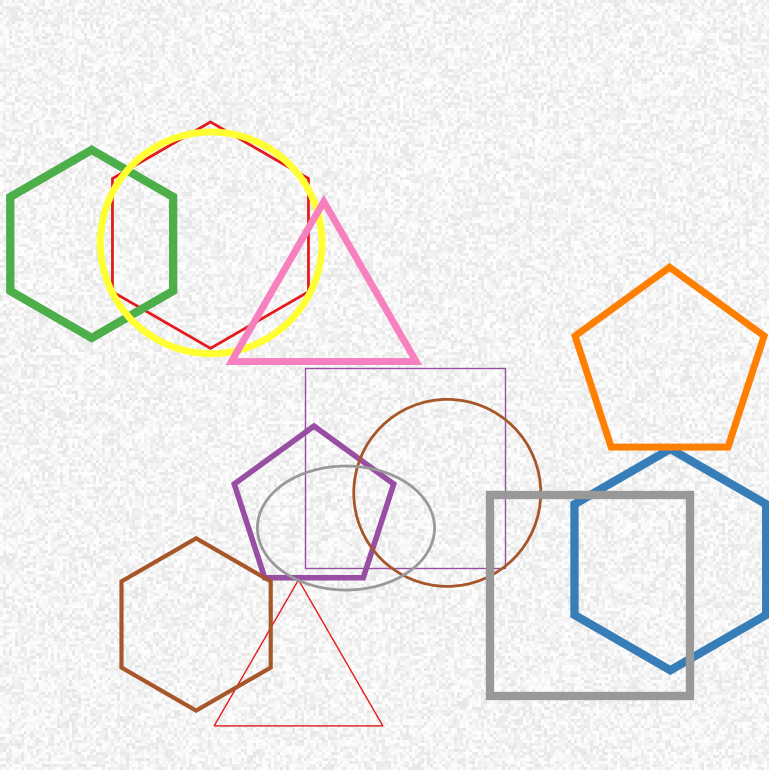[{"shape": "hexagon", "thickness": 1, "radius": 0.73, "center": [0.273, 0.695]}, {"shape": "triangle", "thickness": 0.5, "radius": 0.63, "center": [0.388, 0.121]}, {"shape": "hexagon", "thickness": 3, "radius": 0.72, "center": [0.871, 0.273]}, {"shape": "hexagon", "thickness": 3, "radius": 0.61, "center": [0.119, 0.683]}, {"shape": "square", "thickness": 0.5, "radius": 0.65, "center": [0.526, 0.393]}, {"shape": "pentagon", "thickness": 2, "radius": 0.54, "center": [0.408, 0.338]}, {"shape": "pentagon", "thickness": 2.5, "radius": 0.65, "center": [0.87, 0.524]}, {"shape": "circle", "thickness": 2.5, "radius": 0.72, "center": [0.274, 0.685]}, {"shape": "circle", "thickness": 1, "radius": 0.61, "center": [0.581, 0.36]}, {"shape": "hexagon", "thickness": 1.5, "radius": 0.56, "center": [0.255, 0.189]}, {"shape": "triangle", "thickness": 2.5, "radius": 0.69, "center": [0.421, 0.6]}, {"shape": "square", "thickness": 3, "radius": 0.65, "center": [0.766, 0.227]}, {"shape": "oval", "thickness": 1, "radius": 0.58, "center": [0.449, 0.314]}]